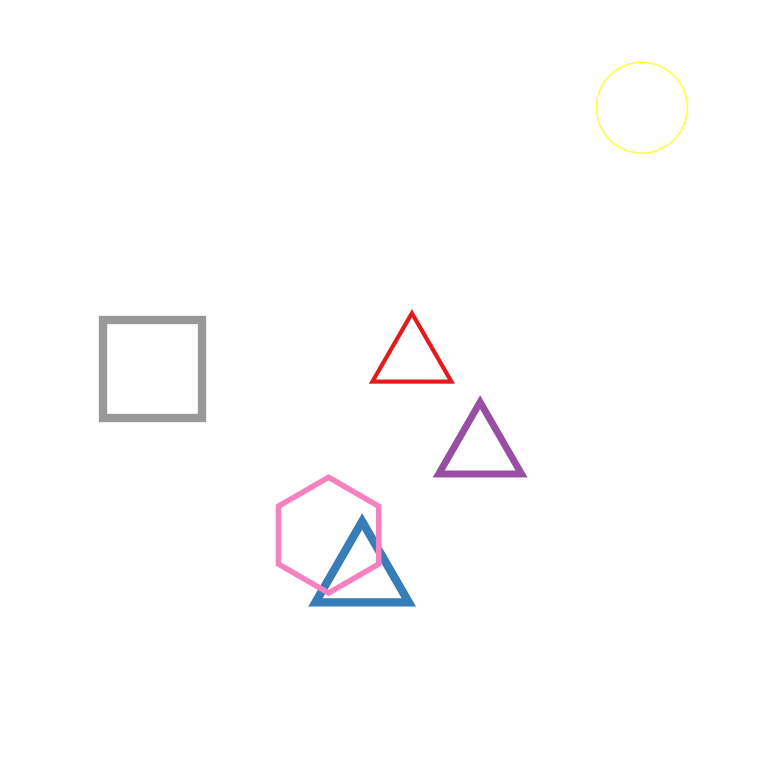[{"shape": "triangle", "thickness": 1.5, "radius": 0.3, "center": [0.535, 0.534]}, {"shape": "triangle", "thickness": 3, "radius": 0.35, "center": [0.47, 0.253]}, {"shape": "triangle", "thickness": 2.5, "radius": 0.31, "center": [0.624, 0.416]}, {"shape": "circle", "thickness": 0.5, "radius": 0.29, "center": [0.834, 0.86]}, {"shape": "hexagon", "thickness": 2, "radius": 0.38, "center": [0.427, 0.305]}, {"shape": "square", "thickness": 3, "radius": 0.32, "center": [0.198, 0.521]}]